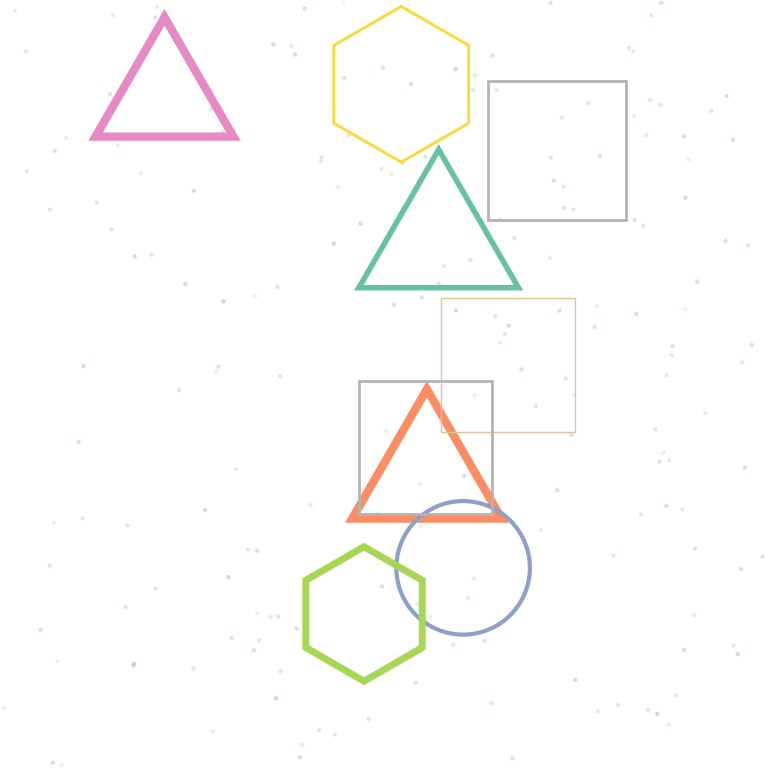[{"shape": "triangle", "thickness": 2, "radius": 0.6, "center": [0.57, 0.686]}, {"shape": "triangle", "thickness": 3, "radius": 0.56, "center": [0.554, 0.383]}, {"shape": "circle", "thickness": 1.5, "radius": 0.43, "center": [0.601, 0.263]}, {"shape": "triangle", "thickness": 3, "radius": 0.52, "center": [0.214, 0.874]}, {"shape": "hexagon", "thickness": 2.5, "radius": 0.44, "center": [0.473, 0.203]}, {"shape": "hexagon", "thickness": 1, "radius": 0.51, "center": [0.521, 0.891]}, {"shape": "square", "thickness": 0.5, "radius": 0.43, "center": [0.659, 0.526]}, {"shape": "square", "thickness": 1, "radius": 0.43, "center": [0.553, 0.419]}, {"shape": "square", "thickness": 1, "radius": 0.45, "center": [0.724, 0.805]}]